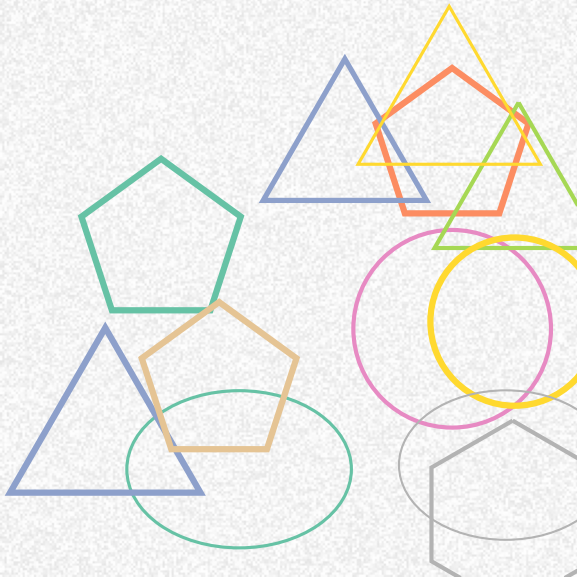[{"shape": "pentagon", "thickness": 3, "radius": 0.73, "center": [0.279, 0.579]}, {"shape": "oval", "thickness": 1.5, "radius": 0.97, "center": [0.414, 0.187]}, {"shape": "pentagon", "thickness": 3, "radius": 0.7, "center": [0.783, 0.742]}, {"shape": "triangle", "thickness": 2.5, "radius": 0.82, "center": [0.597, 0.734]}, {"shape": "triangle", "thickness": 3, "radius": 0.95, "center": [0.182, 0.241]}, {"shape": "circle", "thickness": 2, "radius": 0.86, "center": [0.783, 0.43]}, {"shape": "triangle", "thickness": 2, "radius": 0.84, "center": [0.898, 0.654]}, {"shape": "triangle", "thickness": 1.5, "radius": 0.91, "center": [0.778, 0.806]}, {"shape": "circle", "thickness": 3, "radius": 0.73, "center": [0.891, 0.442]}, {"shape": "pentagon", "thickness": 3, "radius": 0.7, "center": [0.379, 0.335]}, {"shape": "hexagon", "thickness": 2, "radius": 0.81, "center": [0.888, 0.108]}, {"shape": "oval", "thickness": 1, "radius": 0.92, "center": [0.876, 0.194]}]